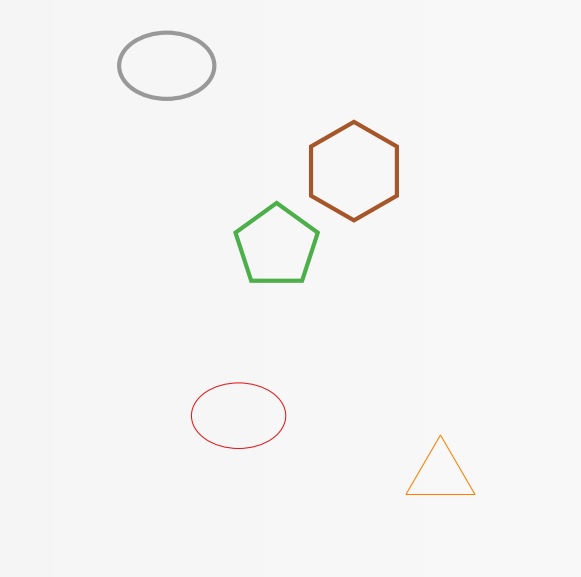[{"shape": "oval", "thickness": 0.5, "radius": 0.41, "center": [0.41, 0.279]}, {"shape": "pentagon", "thickness": 2, "radius": 0.37, "center": [0.476, 0.573]}, {"shape": "triangle", "thickness": 0.5, "radius": 0.34, "center": [0.758, 0.177]}, {"shape": "hexagon", "thickness": 2, "radius": 0.43, "center": [0.609, 0.703]}, {"shape": "oval", "thickness": 2, "radius": 0.41, "center": [0.287, 0.885]}]